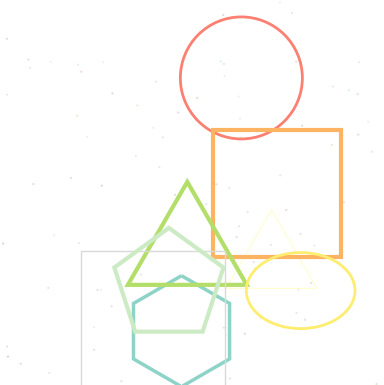[{"shape": "hexagon", "thickness": 2.5, "radius": 0.72, "center": [0.472, 0.14]}, {"shape": "triangle", "thickness": 0.5, "radius": 0.68, "center": [0.705, 0.319]}, {"shape": "circle", "thickness": 2, "radius": 0.79, "center": [0.627, 0.798]}, {"shape": "square", "thickness": 3, "radius": 0.83, "center": [0.719, 0.497]}, {"shape": "triangle", "thickness": 3, "radius": 0.89, "center": [0.486, 0.349]}, {"shape": "square", "thickness": 1, "radius": 0.94, "center": [0.397, 0.162]}, {"shape": "pentagon", "thickness": 3, "radius": 0.74, "center": [0.439, 0.259]}, {"shape": "oval", "thickness": 2, "radius": 0.71, "center": [0.781, 0.245]}]